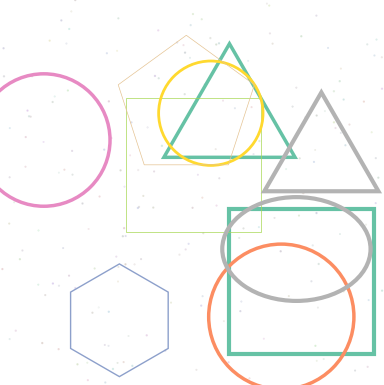[{"shape": "square", "thickness": 3, "radius": 0.94, "center": [0.784, 0.27]}, {"shape": "triangle", "thickness": 2.5, "radius": 0.98, "center": [0.596, 0.69]}, {"shape": "circle", "thickness": 2.5, "radius": 0.94, "center": [0.731, 0.177]}, {"shape": "hexagon", "thickness": 1, "radius": 0.73, "center": [0.31, 0.168]}, {"shape": "circle", "thickness": 2.5, "radius": 0.86, "center": [0.114, 0.636]}, {"shape": "square", "thickness": 0.5, "radius": 0.87, "center": [0.503, 0.57]}, {"shape": "circle", "thickness": 2, "radius": 0.68, "center": [0.548, 0.706]}, {"shape": "pentagon", "thickness": 0.5, "radius": 0.93, "center": [0.484, 0.722]}, {"shape": "triangle", "thickness": 3, "radius": 0.86, "center": [0.835, 0.589]}, {"shape": "oval", "thickness": 3, "radius": 0.96, "center": [0.77, 0.353]}]